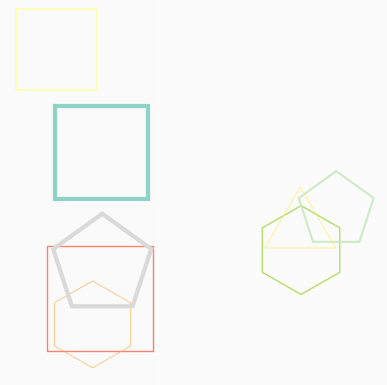[{"shape": "square", "thickness": 3, "radius": 0.6, "center": [0.262, 0.603]}, {"shape": "square", "thickness": 1.5, "radius": 0.52, "center": [0.146, 0.872]}, {"shape": "square", "thickness": 1, "radius": 0.69, "center": [0.257, 0.225]}, {"shape": "hexagon", "thickness": 0.5, "radius": 0.56, "center": [0.239, 0.157]}, {"shape": "hexagon", "thickness": 1, "radius": 0.58, "center": [0.777, 0.35]}, {"shape": "pentagon", "thickness": 3, "radius": 0.67, "center": [0.264, 0.312]}, {"shape": "pentagon", "thickness": 1.5, "radius": 0.51, "center": [0.868, 0.454]}, {"shape": "triangle", "thickness": 0.5, "radius": 0.53, "center": [0.775, 0.409]}]